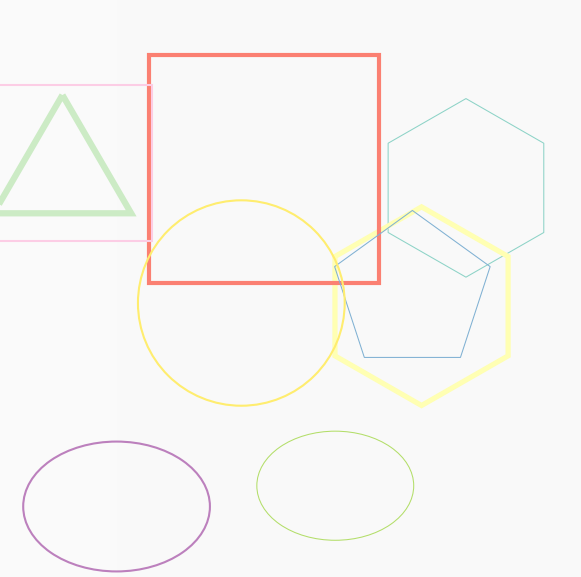[{"shape": "hexagon", "thickness": 0.5, "radius": 0.77, "center": [0.802, 0.674]}, {"shape": "hexagon", "thickness": 2.5, "radius": 0.86, "center": [0.725, 0.469]}, {"shape": "square", "thickness": 2, "radius": 0.99, "center": [0.454, 0.707]}, {"shape": "pentagon", "thickness": 0.5, "radius": 0.7, "center": [0.709, 0.494]}, {"shape": "oval", "thickness": 0.5, "radius": 0.67, "center": [0.577, 0.158]}, {"shape": "square", "thickness": 1, "radius": 0.67, "center": [0.128, 0.717]}, {"shape": "oval", "thickness": 1, "radius": 0.8, "center": [0.201, 0.122]}, {"shape": "triangle", "thickness": 3, "radius": 0.68, "center": [0.107, 0.698]}, {"shape": "circle", "thickness": 1, "radius": 0.89, "center": [0.415, 0.474]}]